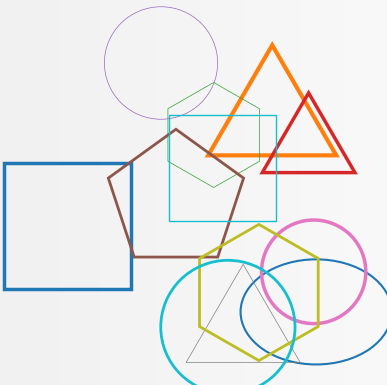[{"shape": "square", "thickness": 2.5, "radius": 0.82, "center": [0.174, 0.413]}, {"shape": "oval", "thickness": 1.5, "radius": 0.98, "center": [0.816, 0.19]}, {"shape": "triangle", "thickness": 3, "radius": 0.95, "center": [0.703, 0.692]}, {"shape": "hexagon", "thickness": 0.5, "radius": 0.68, "center": [0.551, 0.649]}, {"shape": "triangle", "thickness": 2.5, "radius": 0.69, "center": [0.796, 0.621]}, {"shape": "circle", "thickness": 0.5, "radius": 0.73, "center": [0.416, 0.836]}, {"shape": "pentagon", "thickness": 2, "radius": 0.92, "center": [0.454, 0.481]}, {"shape": "circle", "thickness": 2.5, "radius": 0.67, "center": [0.809, 0.294]}, {"shape": "triangle", "thickness": 0.5, "radius": 0.85, "center": [0.627, 0.143]}, {"shape": "hexagon", "thickness": 2, "radius": 0.88, "center": [0.668, 0.24]}, {"shape": "circle", "thickness": 2, "radius": 0.87, "center": [0.588, 0.151]}, {"shape": "square", "thickness": 1, "radius": 0.69, "center": [0.575, 0.564]}]